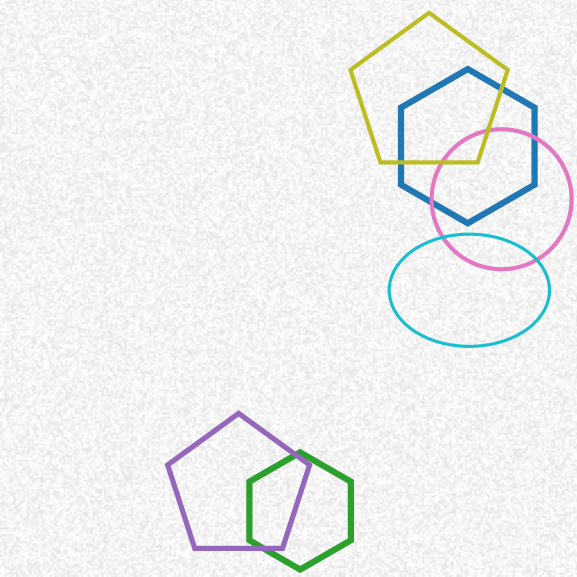[{"shape": "hexagon", "thickness": 3, "radius": 0.67, "center": [0.81, 0.746]}, {"shape": "hexagon", "thickness": 3, "radius": 0.51, "center": [0.52, 0.114]}, {"shape": "pentagon", "thickness": 2.5, "radius": 0.65, "center": [0.413, 0.154]}, {"shape": "circle", "thickness": 2, "radius": 0.61, "center": [0.869, 0.654]}, {"shape": "pentagon", "thickness": 2, "radius": 0.72, "center": [0.743, 0.834]}, {"shape": "oval", "thickness": 1.5, "radius": 0.69, "center": [0.813, 0.497]}]